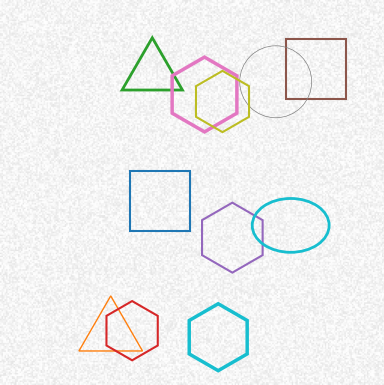[{"shape": "square", "thickness": 1.5, "radius": 0.39, "center": [0.414, 0.477]}, {"shape": "triangle", "thickness": 1, "radius": 0.48, "center": [0.288, 0.136]}, {"shape": "triangle", "thickness": 2, "radius": 0.45, "center": [0.395, 0.811]}, {"shape": "hexagon", "thickness": 1.5, "radius": 0.38, "center": [0.343, 0.141]}, {"shape": "hexagon", "thickness": 1.5, "radius": 0.45, "center": [0.603, 0.383]}, {"shape": "square", "thickness": 1.5, "radius": 0.39, "center": [0.821, 0.821]}, {"shape": "hexagon", "thickness": 2.5, "radius": 0.49, "center": [0.531, 0.755]}, {"shape": "circle", "thickness": 0.5, "radius": 0.47, "center": [0.716, 0.788]}, {"shape": "hexagon", "thickness": 1.5, "radius": 0.4, "center": [0.578, 0.736]}, {"shape": "oval", "thickness": 2, "radius": 0.5, "center": [0.755, 0.415]}, {"shape": "hexagon", "thickness": 2.5, "radius": 0.43, "center": [0.567, 0.124]}]